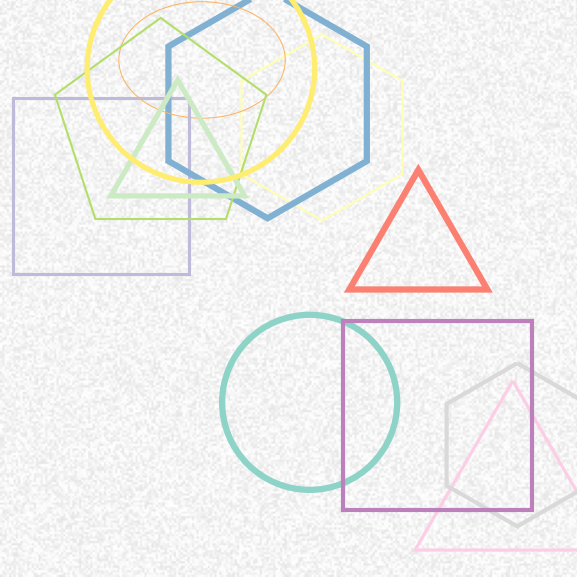[{"shape": "circle", "thickness": 3, "radius": 0.76, "center": [0.536, 0.302]}, {"shape": "hexagon", "thickness": 1, "radius": 0.81, "center": [0.558, 0.778]}, {"shape": "square", "thickness": 1.5, "radius": 0.77, "center": [0.175, 0.677]}, {"shape": "triangle", "thickness": 3, "radius": 0.69, "center": [0.724, 0.567]}, {"shape": "hexagon", "thickness": 3, "radius": 0.99, "center": [0.463, 0.819]}, {"shape": "oval", "thickness": 0.5, "radius": 0.72, "center": [0.35, 0.895]}, {"shape": "pentagon", "thickness": 1, "radius": 0.96, "center": [0.278, 0.776]}, {"shape": "triangle", "thickness": 1.5, "radius": 0.98, "center": [0.888, 0.144]}, {"shape": "hexagon", "thickness": 2, "radius": 0.71, "center": [0.896, 0.229]}, {"shape": "square", "thickness": 2, "radius": 0.82, "center": [0.757, 0.279]}, {"shape": "triangle", "thickness": 2.5, "radius": 0.67, "center": [0.308, 0.727]}, {"shape": "circle", "thickness": 2.5, "radius": 0.99, "center": [0.348, 0.881]}]